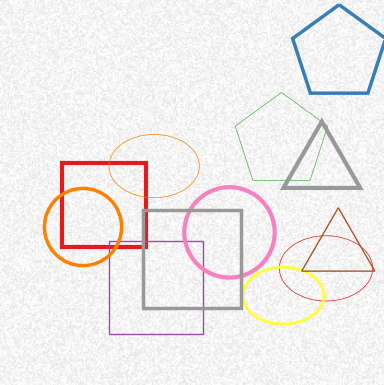[{"shape": "square", "thickness": 3, "radius": 0.55, "center": [0.27, 0.467]}, {"shape": "oval", "thickness": 0.5, "radius": 0.61, "center": [0.847, 0.303]}, {"shape": "pentagon", "thickness": 2.5, "radius": 0.63, "center": [0.881, 0.861]}, {"shape": "pentagon", "thickness": 0.5, "radius": 0.63, "center": [0.731, 0.633]}, {"shape": "square", "thickness": 1, "radius": 0.61, "center": [0.406, 0.253]}, {"shape": "oval", "thickness": 0.5, "radius": 0.59, "center": [0.4, 0.569]}, {"shape": "circle", "thickness": 2.5, "radius": 0.5, "center": [0.216, 0.41]}, {"shape": "oval", "thickness": 2, "radius": 0.53, "center": [0.736, 0.232]}, {"shape": "triangle", "thickness": 1, "radius": 0.55, "center": [0.879, 0.351]}, {"shape": "circle", "thickness": 3, "radius": 0.59, "center": [0.596, 0.396]}, {"shape": "triangle", "thickness": 3, "radius": 0.58, "center": [0.836, 0.569]}, {"shape": "square", "thickness": 2.5, "radius": 0.63, "center": [0.498, 0.327]}]